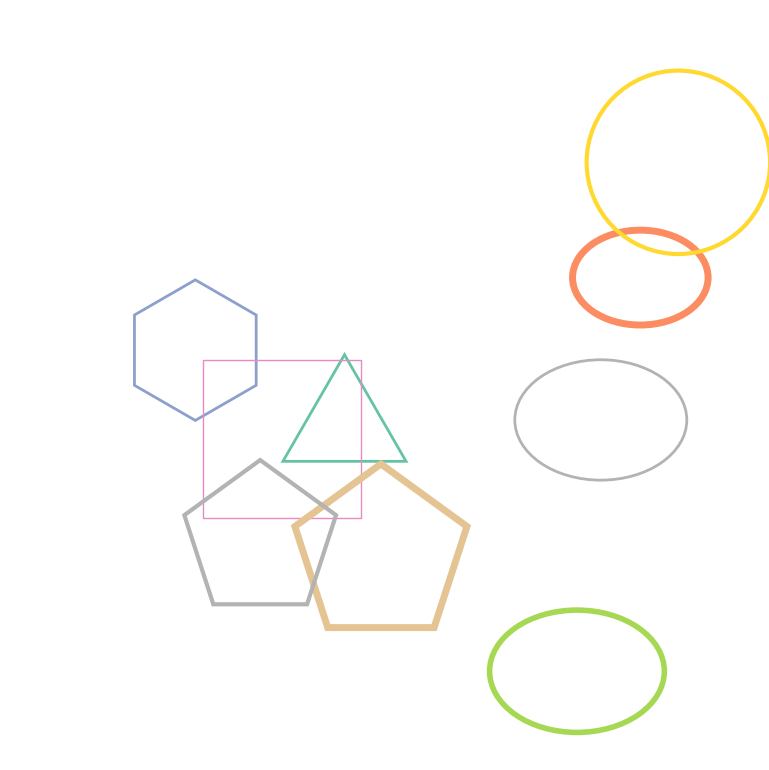[{"shape": "triangle", "thickness": 1, "radius": 0.46, "center": [0.447, 0.447]}, {"shape": "oval", "thickness": 2.5, "radius": 0.44, "center": [0.832, 0.64]}, {"shape": "hexagon", "thickness": 1, "radius": 0.46, "center": [0.254, 0.545]}, {"shape": "square", "thickness": 0.5, "radius": 0.51, "center": [0.366, 0.429]}, {"shape": "oval", "thickness": 2, "radius": 0.57, "center": [0.749, 0.128]}, {"shape": "circle", "thickness": 1.5, "radius": 0.6, "center": [0.881, 0.789]}, {"shape": "pentagon", "thickness": 2.5, "radius": 0.59, "center": [0.495, 0.28]}, {"shape": "oval", "thickness": 1, "radius": 0.56, "center": [0.78, 0.455]}, {"shape": "pentagon", "thickness": 1.5, "radius": 0.52, "center": [0.338, 0.299]}]